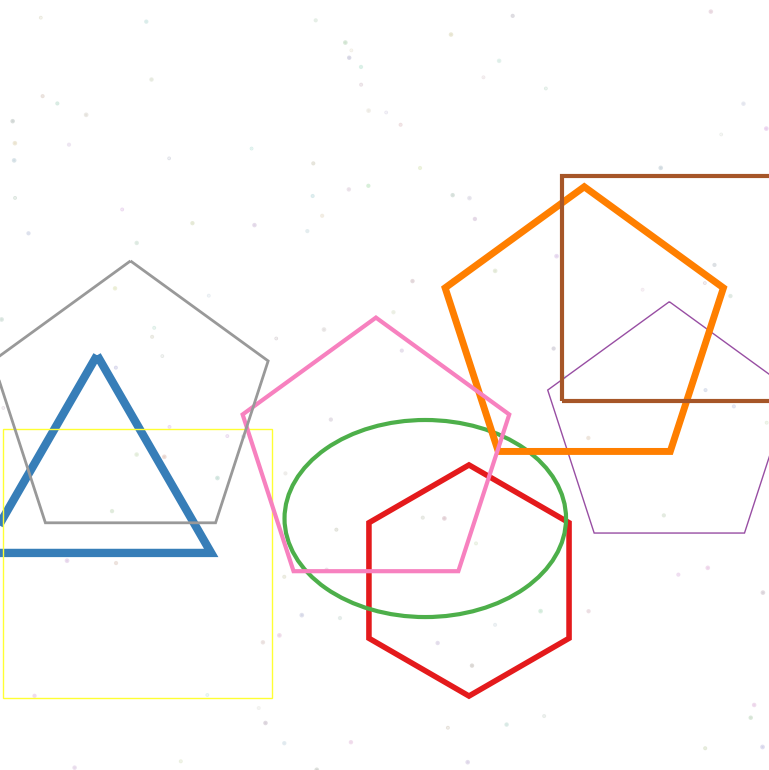[{"shape": "hexagon", "thickness": 2, "radius": 0.75, "center": [0.609, 0.246]}, {"shape": "triangle", "thickness": 3, "radius": 0.86, "center": [0.126, 0.367]}, {"shape": "oval", "thickness": 1.5, "radius": 0.91, "center": [0.552, 0.327]}, {"shape": "pentagon", "thickness": 0.5, "radius": 0.83, "center": [0.869, 0.442]}, {"shape": "pentagon", "thickness": 2.5, "radius": 0.95, "center": [0.759, 0.567]}, {"shape": "square", "thickness": 0.5, "radius": 0.87, "center": [0.179, 0.268]}, {"shape": "square", "thickness": 1.5, "radius": 0.73, "center": [0.876, 0.625]}, {"shape": "pentagon", "thickness": 1.5, "radius": 0.91, "center": [0.488, 0.405]}, {"shape": "pentagon", "thickness": 1, "radius": 0.94, "center": [0.169, 0.473]}]